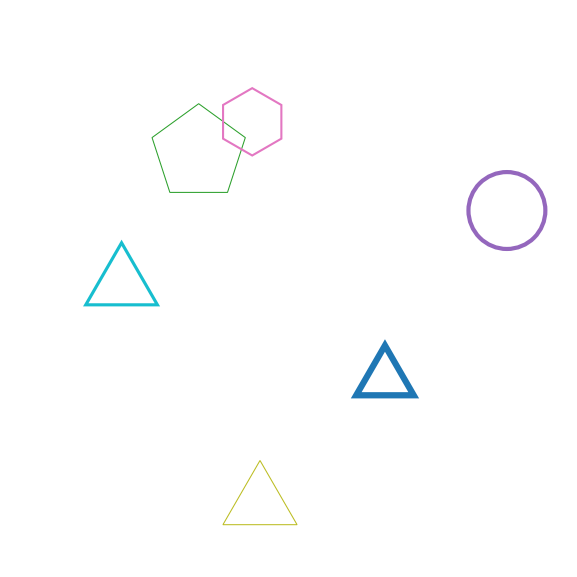[{"shape": "triangle", "thickness": 3, "radius": 0.29, "center": [0.667, 0.343]}, {"shape": "pentagon", "thickness": 0.5, "radius": 0.42, "center": [0.344, 0.735]}, {"shape": "circle", "thickness": 2, "radius": 0.33, "center": [0.878, 0.635]}, {"shape": "hexagon", "thickness": 1, "radius": 0.29, "center": [0.437, 0.788]}, {"shape": "triangle", "thickness": 0.5, "radius": 0.37, "center": [0.45, 0.128]}, {"shape": "triangle", "thickness": 1.5, "radius": 0.36, "center": [0.211, 0.507]}]